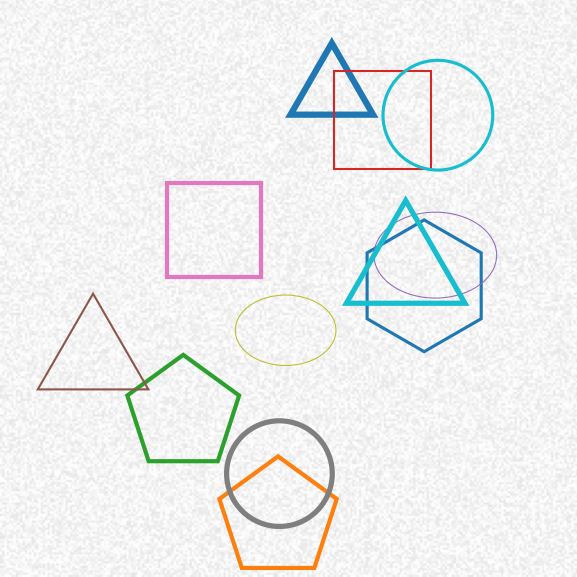[{"shape": "hexagon", "thickness": 1.5, "radius": 0.57, "center": [0.734, 0.504]}, {"shape": "triangle", "thickness": 3, "radius": 0.41, "center": [0.575, 0.842]}, {"shape": "pentagon", "thickness": 2, "radius": 0.53, "center": [0.482, 0.102]}, {"shape": "pentagon", "thickness": 2, "radius": 0.51, "center": [0.317, 0.283]}, {"shape": "square", "thickness": 1, "radius": 0.42, "center": [0.662, 0.791]}, {"shape": "oval", "thickness": 0.5, "radius": 0.53, "center": [0.754, 0.557]}, {"shape": "triangle", "thickness": 1, "radius": 0.55, "center": [0.161, 0.38]}, {"shape": "square", "thickness": 2, "radius": 0.41, "center": [0.371, 0.601]}, {"shape": "circle", "thickness": 2.5, "radius": 0.46, "center": [0.484, 0.179]}, {"shape": "oval", "thickness": 0.5, "radius": 0.44, "center": [0.495, 0.427]}, {"shape": "triangle", "thickness": 2.5, "radius": 0.59, "center": [0.702, 0.533]}, {"shape": "circle", "thickness": 1.5, "radius": 0.48, "center": [0.758, 0.8]}]